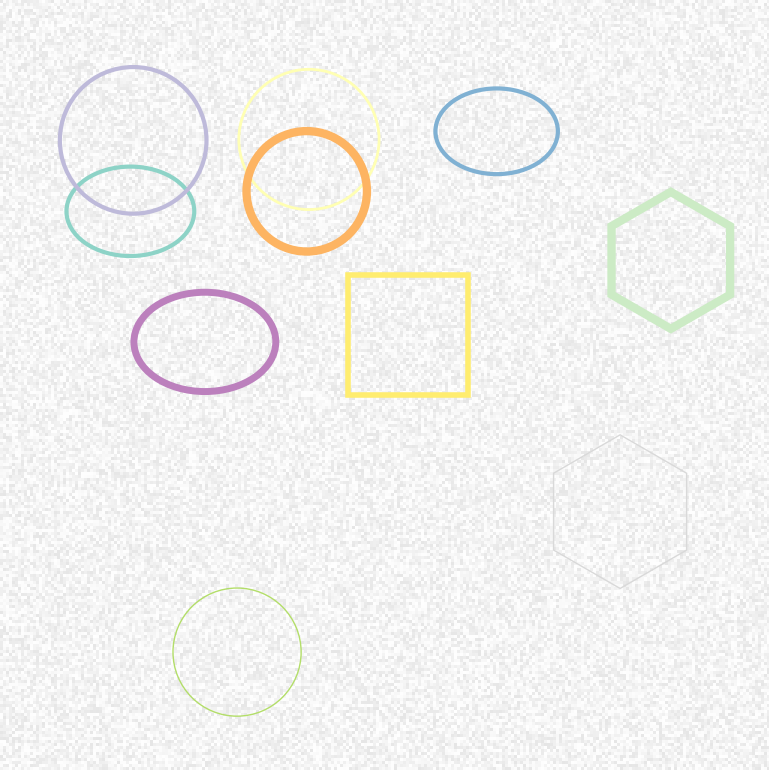[{"shape": "oval", "thickness": 1.5, "radius": 0.41, "center": [0.169, 0.726]}, {"shape": "circle", "thickness": 1, "radius": 0.46, "center": [0.401, 0.819]}, {"shape": "circle", "thickness": 1.5, "radius": 0.48, "center": [0.173, 0.818]}, {"shape": "oval", "thickness": 1.5, "radius": 0.4, "center": [0.645, 0.829]}, {"shape": "circle", "thickness": 3, "radius": 0.39, "center": [0.398, 0.752]}, {"shape": "circle", "thickness": 0.5, "radius": 0.42, "center": [0.308, 0.153]}, {"shape": "hexagon", "thickness": 0.5, "radius": 0.5, "center": [0.805, 0.336]}, {"shape": "oval", "thickness": 2.5, "radius": 0.46, "center": [0.266, 0.556]}, {"shape": "hexagon", "thickness": 3, "radius": 0.44, "center": [0.871, 0.662]}, {"shape": "square", "thickness": 2, "radius": 0.39, "center": [0.53, 0.565]}]